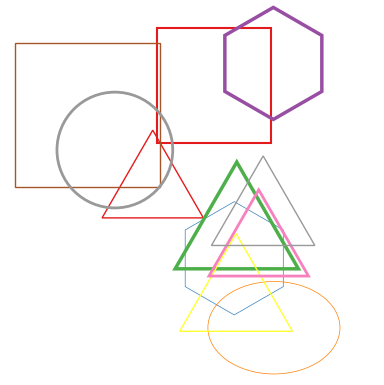[{"shape": "triangle", "thickness": 1, "radius": 0.76, "center": [0.397, 0.51]}, {"shape": "square", "thickness": 1.5, "radius": 0.74, "center": [0.556, 0.778]}, {"shape": "hexagon", "thickness": 0.5, "radius": 0.74, "center": [0.608, 0.329]}, {"shape": "triangle", "thickness": 2.5, "radius": 0.92, "center": [0.615, 0.394]}, {"shape": "hexagon", "thickness": 2.5, "radius": 0.73, "center": [0.71, 0.835]}, {"shape": "oval", "thickness": 0.5, "radius": 0.86, "center": [0.712, 0.149]}, {"shape": "triangle", "thickness": 1, "radius": 0.85, "center": [0.613, 0.224]}, {"shape": "square", "thickness": 1, "radius": 0.94, "center": [0.228, 0.702]}, {"shape": "triangle", "thickness": 2, "radius": 0.75, "center": [0.672, 0.358]}, {"shape": "circle", "thickness": 2, "radius": 0.75, "center": [0.298, 0.61]}, {"shape": "triangle", "thickness": 1, "radius": 0.78, "center": [0.683, 0.44]}]